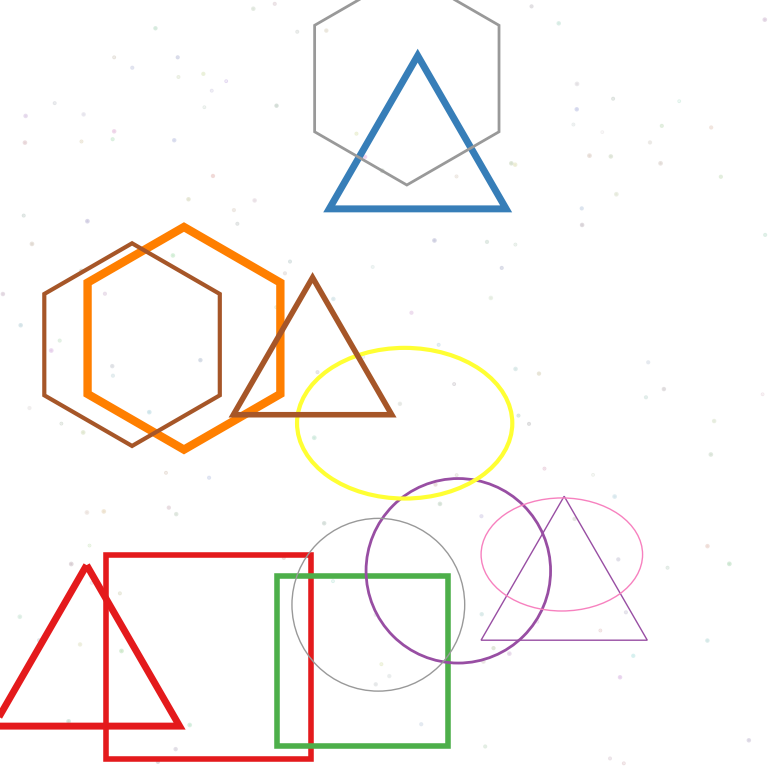[{"shape": "triangle", "thickness": 2.5, "radius": 0.7, "center": [0.113, 0.127]}, {"shape": "square", "thickness": 2, "radius": 0.66, "center": [0.271, 0.147]}, {"shape": "triangle", "thickness": 2.5, "radius": 0.66, "center": [0.542, 0.795]}, {"shape": "square", "thickness": 2, "radius": 0.55, "center": [0.471, 0.141]}, {"shape": "circle", "thickness": 1, "radius": 0.6, "center": [0.595, 0.259]}, {"shape": "triangle", "thickness": 0.5, "radius": 0.62, "center": [0.733, 0.231]}, {"shape": "hexagon", "thickness": 3, "radius": 0.72, "center": [0.239, 0.561]}, {"shape": "oval", "thickness": 1.5, "radius": 0.7, "center": [0.526, 0.45]}, {"shape": "hexagon", "thickness": 1.5, "radius": 0.66, "center": [0.171, 0.552]}, {"shape": "triangle", "thickness": 2, "radius": 0.59, "center": [0.406, 0.521]}, {"shape": "oval", "thickness": 0.5, "radius": 0.52, "center": [0.73, 0.28]}, {"shape": "circle", "thickness": 0.5, "radius": 0.56, "center": [0.491, 0.215]}, {"shape": "hexagon", "thickness": 1, "radius": 0.69, "center": [0.528, 0.898]}]